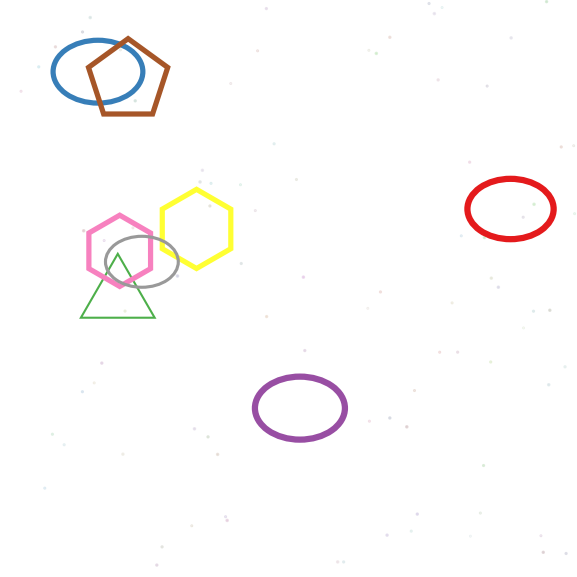[{"shape": "oval", "thickness": 3, "radius": 0.37, "center": [0.884, 0.637]}, {"shape": "oval", "thickness": 2.5, "radius": 0.39, "center": [0.17, 0.875]}, {"shape": "triangle", "thickness": 1, "radius": 0.37, "center": [0.204, 0.486]}, {"shape": "oval", "thickness": 3, "radius": 0.39, "center": [0.519, 0.292]}, {"shape": "hexagon", "thickness": 2.5, "radius": 0.34, "center": [0.34, 0.603]}, {"shape": "pentagon", "thickness": 2.5, "radius": 0.36, "center": [0.222, 0.86]}, {"shape": "hexagon", "thickness": 2.5, "radius": 0.31, "center": [0.207, 0.565]}, {"shape": "oval", "thickness": 1.5, "radius": 0.32, "center": [0.246, 0.546]}]